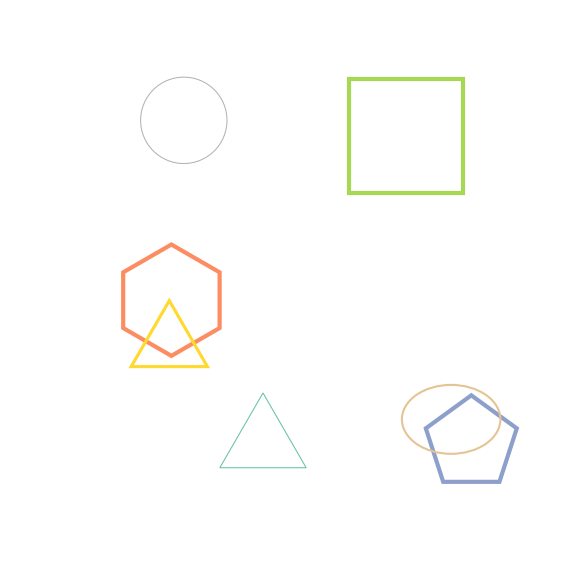[{"shape": "triangle", "thickness": 0.5, "radius": 0.43, "center": [0.455, 0.232]}, {"shape": "hexagon", "thickness": 2, "radius": 0.48, "center": [0.297, 0.479]}, {"shape": "pentagon", "thickness": 2, "radius": 0.41, "center": [0.816, 0.232]}, {"shape": "square", "thickness": 2, "radius": 0.49, "center": [0.702, 0.764]}, {"shape": "triangle", "thickness": 1.5, "radius": 0.38, "center": [0.293, 0.402]}, {"shape": "oval", "thickness": 1, "radius": 0.43, "center": [0.781, 0.273]}, {"shape": "circle", "thickness": 0.5, "radius": 0.37, "center": [0.318, 0.791]}]